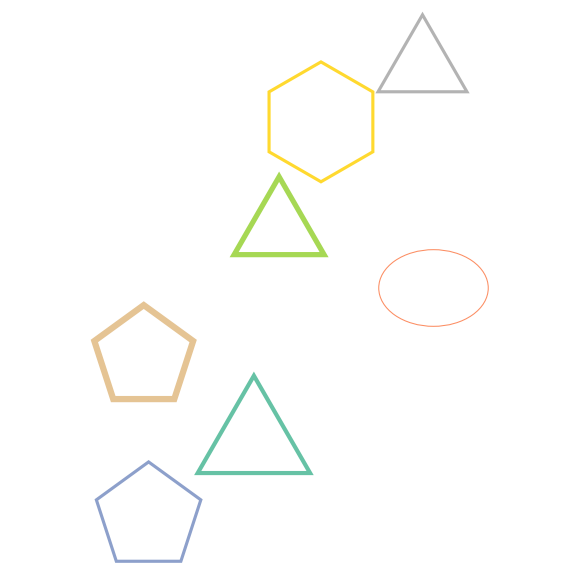[{"shape": "triangle", "thickness": 2, "radius": 0.56, "center": [0.44, 0.236]}, {"shape": "oval", "thickness": 0.5, "radius": 0.47, "center": [0.751, 0.5]}, {"shape": "pentagon", "thickness": 1.5, "radius": 0.48, "center": [0.257, 0.104]}, {"shape": "triangle", "thickness": 2.5, "radius": 0.45, "center": [0.483, 0.603]}, {"shape": "hexagon", "thickness": 1.5, "radius": 0.52, "center": [0.556, 0.788]}, {"shape": "pentagon", "thickness": 3, "radius": 0.45, "center": [0.249, 0.381]}, {"shape": "triangle", "thickness": 1.5, "radius": 0.44, "center": [0.732, 0.885]}]